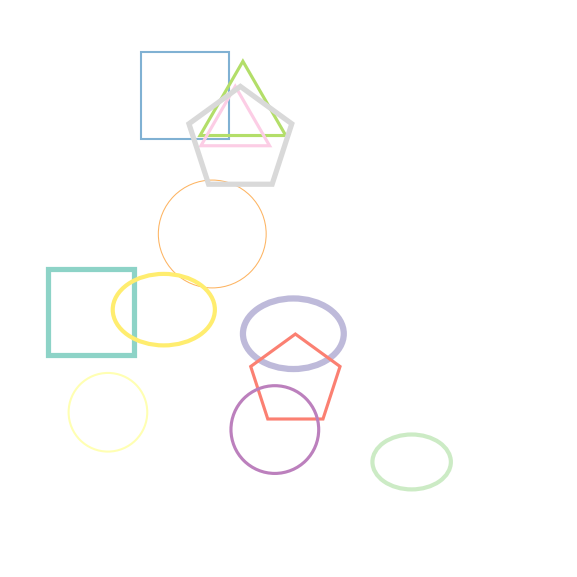[{"shape": "square", "thickness": 2.5, "radius": 0.37, "center": [0.157, 0.459]}, {"shape": "circle", "thickness": 1, "radius": 0.34, "center": [0.187, 0.285]}, {"shape": "oval", "thickness": 3, "radius": 0.44, "center": [0.508, 0.421]}, {"shape": "pentagon", "thickness": 1.5, "radius": 0.41, "center": [0.511, 0.339]}, {"shape": "square", "thickness": 1, "radius": 0.38, "center": [0.321, 0.834]}, {"shape": "circle", "thickness": 0.5, "radius": 0.47, "center": [0.368, 0.594]}, {"shape": "triangle", "thickness": 1.5, "radius": 0.43, "center": [0.421, 0.807]}, {"shape": "triangle", "thickness": 1.5, "radius": 0.34, "center": [0.407, 0.781]}, {"shape": "pentagon", "thickness": 2.5, "radius": 0.47, "center": [0.416, 0.756]}, {"shape": "circle", "thickness": 1.5, "radius": 0.38, "center": [0.476, 0.255]}, {"shape": "oval", "thickness": 2, "radius": 0.34, "center": [0.713, 0.199]}, {"shape": "oval", "thickness": 2, "radius": 0.44, "center": [0.284, 0.463]}]